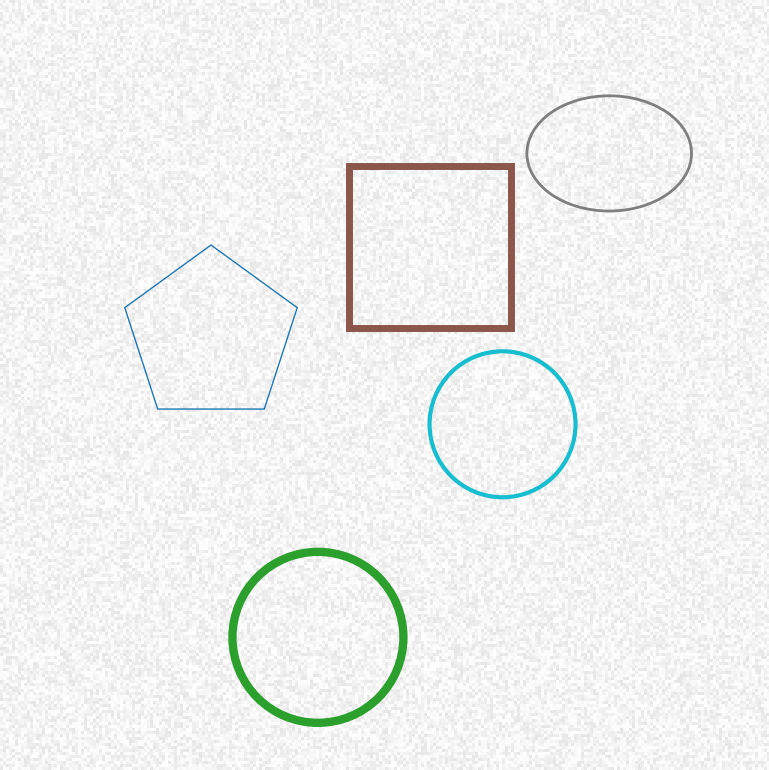[{"shape": "pentagon", "thickness": 0.5, "radius": 0.59, "center": [0.274, 0.564]}, {"shape": "circle", "thickness": 3, "radius": 0.56, "center": [0.413, 0.172]}, {"shape": "square", "thickness": 2.5, "radius": 0.53, "center": [0.558, 0.68]}, {"shape": "oval", "thickness": 1, "radius": 0.53, "center": [0.791, 0.801]}, {"shape": "circle", "thickness": 1.5, "radius": 0.47, "center": [0.653, 0.449]}]